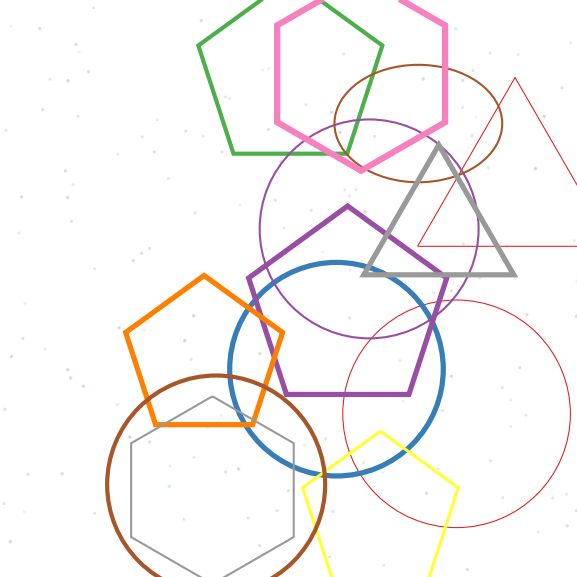[{"shape": "triangle", "thickness": 0.5, "radius": 0.97, "center": [0.892, 0.67]}, {"shape": "circle", "thickness": 0.5, "radius": 0.99, "center": [0.791, 0.283]}, {"shape": "circle", "thickness": 2.5, "radius": 0.92, "center": [0.583, 0.36]}, {"shape": "pentagon", "thickness": 2, "radius": 0.84, "center": [0.503, 0.869]}, {"shape": "circle", "thickness": 1, "radius": 0.95, "center": [0.639, 0.603]}, {"shape": "pentagon", "thickness": 2.5, "radius": 0.9, "center": [0.602, 0.462]}, {"shape": "pentagon", "thickness": 2.5, "radius": 0.71, "center": [0.353, 0.379]}, {"shape": "pentagon", "thickness": 1.5, "radius": 0.71, "center": [0.659, 0.111]}, {"shape": "circle", "thickness": 2, "radius": 0.94, "center": [0.374, 0.16]}, {"shape": "oval", "thickness": 1, "radius": 0.73, "center": [0.724, 0.785]}, {"shape": "hexagon", "thickness": 3, "radius": 0.84, "center": [0.625, 0.871]}, {"shape": "triangle", "thickness": 2.5, "radius": 0.75, "center": [0.76, 0.598]}, {"shape": "hexagon", "thickness": 1, "radius": 0.81, "center": [0.368, 0.15]}]